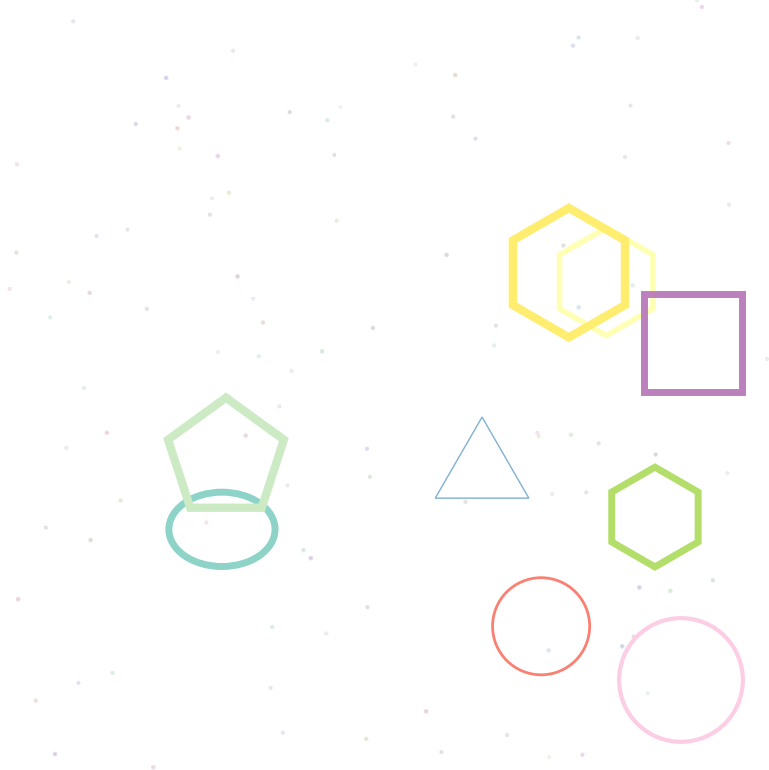[{"shape": "oval", "thickness": 2.5, "radius": 0.34, "center": [0.288, 0.313]}, {"shape": "hexagon", "thickness": 2, "radius": 0.35, "center": [0.787, 0.634]}, {"shape": "circle", "thickness": 1, "radius": 0.32, "center": [0.703, 0.187]}, {"shape": "triangle", "thickness": 0.5, "radius": 0.35, "center": [0.626, 0.388]}, {"shape": "hexagon", "thickness": 2.5, "radius": 0.32, "center": [0.851, 0.329]}, {"shape": "circle", "thickness": 1.5, "radius": 0.4, "center": [0.884, 0.117]}, {"shape": "square", "thickness": 2.5, "radius": 0.32, "center": [0.899, 0.555]}, {"shape": "pentagon", "thickness": 3, "radius": 0.4, "center": [0.293, 0.405]}, {"shape": "hexagon", "thickness": 3, "radius": 0.42, "center": [0.739, 0.646]}]